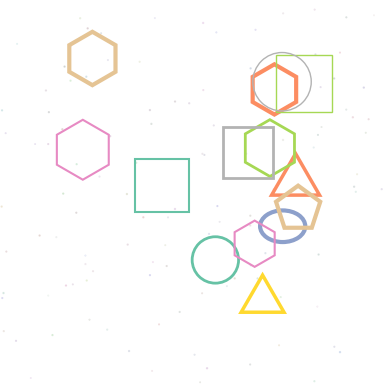[{"shape": "square", "thickness": 1.5, "radius": 0.34, "center": [0.421, 0.517]}, {"shape": "circle", "thickness": 2, "radius": 0.3, "center": [0.559, 0.325]}, {"shape": "triangle", "thickness": 2.5, "radius": 0.36, "center": [0.768, 0.529]}, {"shape": "hexagon", "thickness": 3, "radius": 0.33, "center": [0.713, 0.768]}, {"shape": "oval", "thickness": 3, "radius": 0.29, "center": [0.734, 0.412]}, {"shape": "hexagon", "thickness": 1.5, "radius": 0.39, "center": [0.215, 0.611]}, {"shape": "hexagon", "thickness": 1.5, "radius": 0.3, "center": [0.661, 0.367]}, {"shape": "square", "thickness": 1, "radius": 0.36, "center": [0.789, 0.783]}, {"shape": "hexagon", "thickness": 2, "radius": 0.37, "center": [0.701, 0.615]}, {"shape": "triangle", "thickness": 2.5, "radius": 0.32, "center": [0.682, 0.221]}, {"shape": "pentagon", "thickness": 3, "radius": 0.3, "center": [0.774, 0.457]}, {"shape": "hexagon", "thickness": 3, "radius": 0.35, "center": [0.24, 0.848]}, {"shape": "circle", "thickness": 1, "radius": 0.38, "center": [0.733, 0.788]}, {"shape": "square", "thickness": 2, "radius": 0.33, "center": [0.644, 0.604]}]